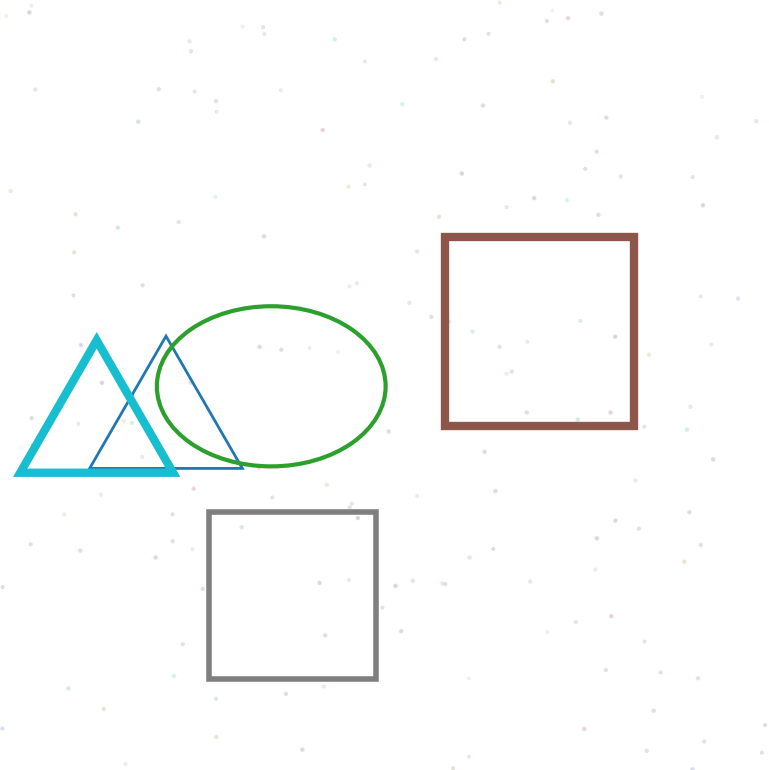[{"shape": "triangle", "thickness": 1, "radius": 0.57, "center": [0.216, 0.449]}, {"shape": "oval", "thickness": 1.5, "radius": 0.74, "center": [0.352, 0.498]}, {"shape": "square", "thickness": 3, "radius": 0.61, "center": [0.7, 0.57]}, {"shape": "square", "thickness": 2, "radius": 0.54, "center": [0.38, 0.227]}, {"shape": "triangle", "thickness": 3, "radius": 0.57, "center": [0.126, 0.443]}]